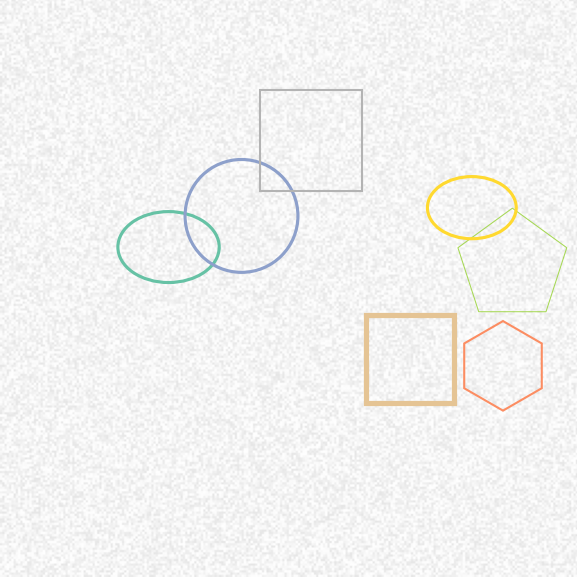[{"shape": "oval", "thickness": 1.5, "radius": 0.44, "center": [0.292, 0.571]}, {"shape": "hexagon", "thickness": 1, "radius": 0.39, "center": [0.871, 0.366]}, {"shape": "circle", "thickness": 1.5, "radius": 0.49, "center": [0.418, 0.625]}, {"shape": "pentagon", "thickness": 0.5, "radius": 0.5, "center": [0.887, 0.54]}, {"shape": "oval", "thickness": 1.5, "radius": 0.38, "center": [0.817, 0.64]}, {"shape": "square", "thickness": 2.5, "radius": 0.38, "center": [0.71, 0.378]}, {"shape": "square", "thickness": 1, "radius": 0.44, "center": [0.539, 0.756]}]